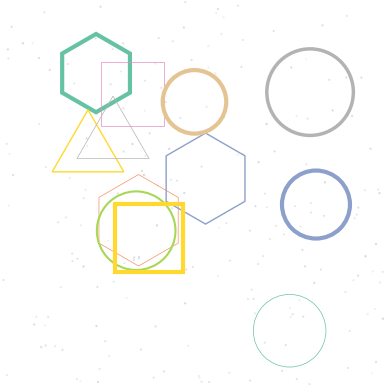[{"shape": "hexagon", "thickness": 3, "radius": 0.51, "center": [0.249, 0.81]}, {"shape": "circle", "thickness": 0.5, "radius": 0.47, "center": [0.752, 0.141]}, {"shape": "hexagon", "thickness": 0.5, "radius": 0.59, "center": [0.36, 0.428]}, {"shape": "circle", "thickness": 3, "radius": 0.44, "center": [0.821, 0.469]}, {"shape": "hexagon", "thickness": 1, "radius": 0.59, "center": [0.534, 0.536]}, {"shape": "square", "thickness": 0.5, "radius": 0.41, "center": [0.344, 0.756]}, {"shape": "circle", "thickness": 1.5, "radius": 0.51, "center": [0.354, 0.401]}, {"shape": "square", "thickness": 3, "radius": 0.44, "center": [0.387, 0.382]}, {"shape": "triangle", "thickness": 1, "radius": 0.54, "center": [0.229, 0.607]}, {"shape": "circle", "thickness": 3, "radius": 0.41, "center": [0.505, 0.735]}, {"shape": "circle", "thickness": 2.5, "radius": 0.56, "center": [0.805, 0.761]}, {"shape": "triangle", "thickness": 0.5, "radius": 0.54, "center": [0.294, 0.642]}]